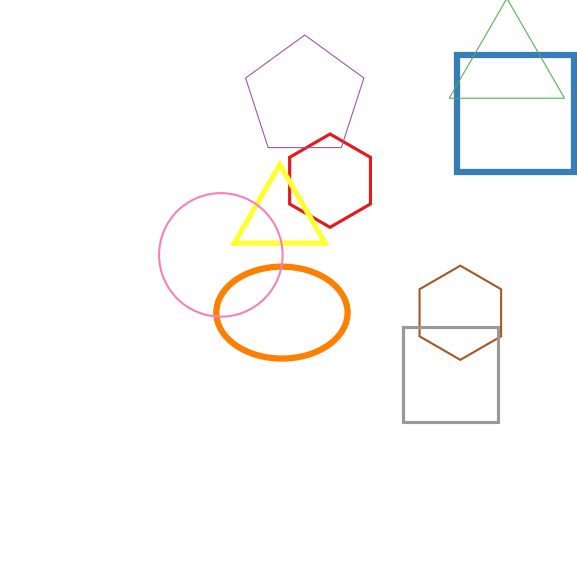[{"shape": "hexagon", "thickness": 1.5, "radius": 0.4, "center": [0.571, 0.686]}, {"shape": "square", "thickness": 3, "radius": 0.51, "center": [0.892, 0.802]}, {"shape": "triangle", "thickness": 0.5, "radius": 0.58, "center": [0.878, 0.887]}, {"shape": "pentagon", "thickness": 0.5, "radius": 0.54, "center": [0.528, 0.831]}, {"shape": "oval", "thickness": 3, "radius": 0.57, "center": [0.488, 0.458]}, {"shape": "triangle", "thickness": 2.5, "radius": 0.45, "center": [0.484, 0.624]}, {"shape": "hexagon", "thickness": 1, "radius": 0.41, "center": [0.797, 0.458]}, {"shape": "circle", "thickness": 1, "radius": 0.53, "center": [0.382, 0.558]}, {"shape": "square", "thickness": 1.5, "radius": 0.41, "center": [0.78, 0.351]}]